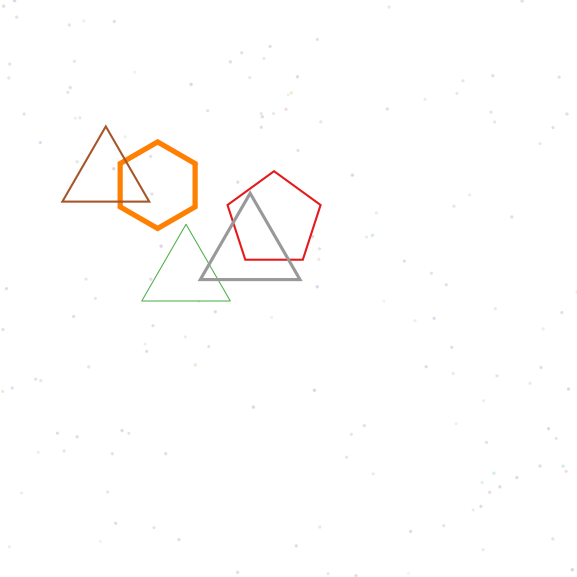[{"shape": "pentagon", "thickness": 1, "radius": 0.42, "center": [0.475, 0.618]}, {"shape": "triangle", "thickness": 0.5, "radius": 0.44, "center": [0.322, 0.522]}, {"shape": "hexagon", "thickness": 2.5, "radius": 0.37, "center": [0.273, 0.678]}, {"shape": "triangle", "thickness": 1, "radius": 0.43, "center": [0.183, 0.693]}, {"shape": "triangle", "thickness": 1.5, "radius": 0.5, "center": [0.433, 0.565]}]